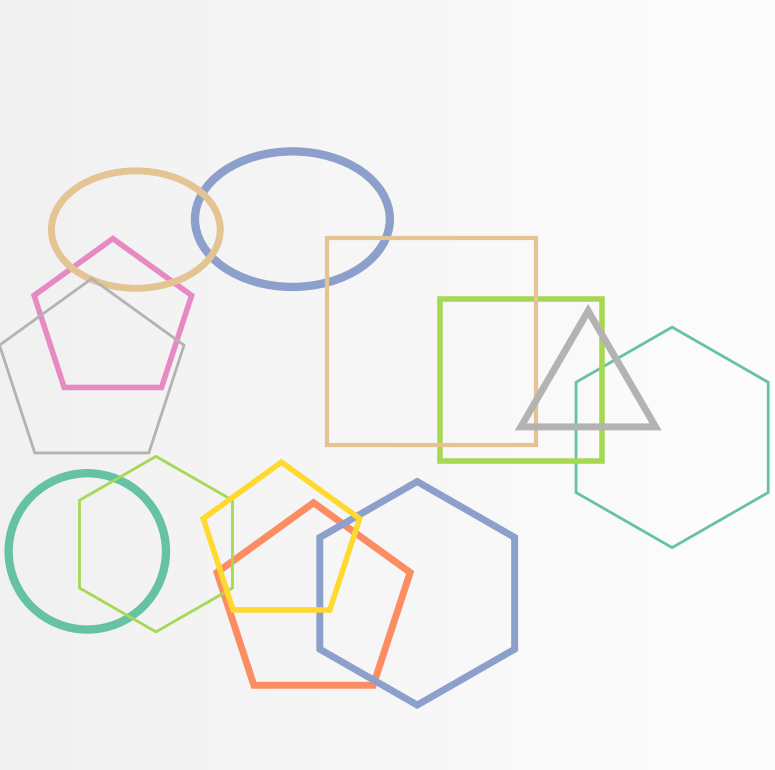[{"shape": "hexagon", "thickness": 1, "radius": 0.72, "center": [0.867, 0.432]}, {"shape": "circle", "thickness": 3, "radius": 0.51, "center": [0.113, 0.284]}, {"shape": "pentagon", "thickness": 2.5, "radius": 0.66, "center": [0.405, 0.216]}, {"shape": "hexagon", "thickness": 2.5, "radius": 0.73, "center": [0.538, 0.229]}, {"shape": "oval", "thickness": 3, "radius": 0.63, "center": [0.377, 0.715]}, {"shape": "pentagon", "thickness": 2, "radius": 0.53, "center": [0.146, 0.583]}, {"shape": "hexagon", "thickness": 1, "radius": 0.57, "center": [0.201, 0.293]}, {"shape": "square", "thickness": 2, "radius": 0.52, "center": [0.672, 0.507]}, {"shape": "pentagon", "thickness": 2, "radius": 0.53, "center": [0.363, 0.294]}, {"shape": "square", "thickness": 1.5, "radius": 0.67, "center": [0.557, 0.557]}, {"shape": "oval", "thickness": 2.5, "radius": 0.54, "center": [0.175, 0.702]}, {"shape": "pentagon", "thickness": 1, "radius": 0.63, "center": [0.118, 0.513]}, {"shape": "triangle", "thickness": 2.5, "radius": 0.5, "center": [0.759, 0.496]}]